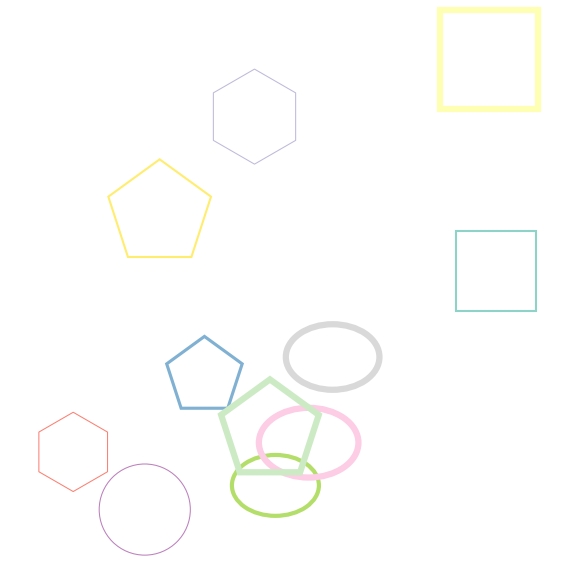[{"shape": "square", "thickness": 1, "radius": 0.35, "center": [0.859, 0.53]}, {"shape": "square", "thickness": 3, "radius": 0.43, "center": [0.847, 0.896]}, {"shape": "hexagon", "thickness": 0.5, "radius": 0.41, "center": [0.441, 0.797]}, {"shape": "hexagon", "thickness": 0.5, "radius": 0.34, "center": [0.127, 0.217]}, {"shape": "pentagon", "thickness": 1.5, "radius": 0.34, "center": [0.354, 0.348]}, {"shape": "oval", "thickness": 2, "radius": 0.38, "center": [0.477, 0.159]}, {"shape": "oval", "thickness": 3, "radius": 0.43, "center": [0.534, 0.233]}, {"shape": "oval", "thickness": 3, "radius": 0.41, "center": [0.576, 0.381]}, {"shape": "circle", "thickness": 0.5, "radius": 0.39, "center": [0.251, 0.117]}, {"shape": "pentagon", "thickness": 3, "radius": 0.44, "center": [0.467, 0.253]}, {"shape": "pentagon", "thickness": 1, "radius": 0.47, "center": [0.276, 0.63]}]